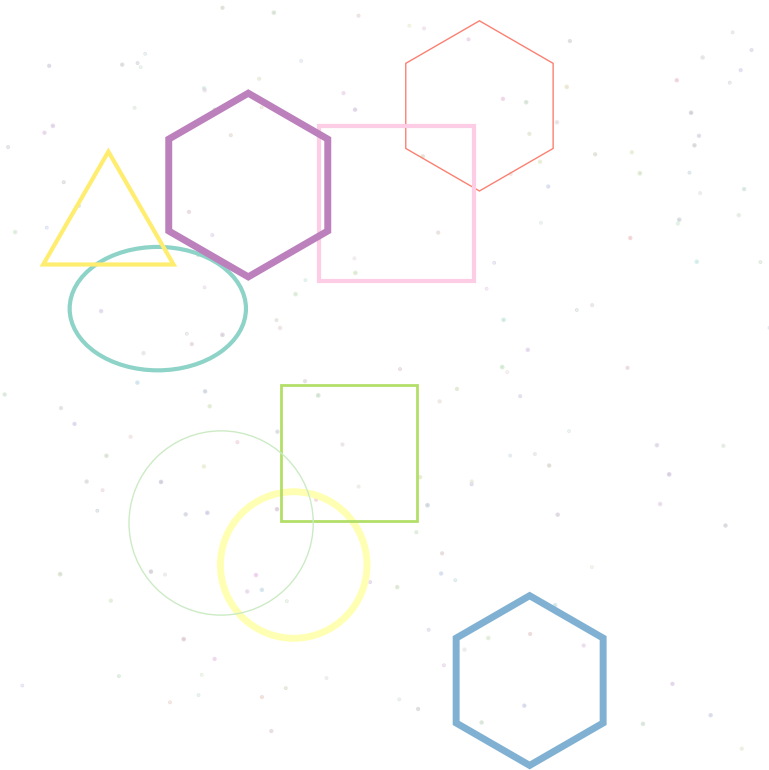[{"shape": "oval", "thickness": 1.5, "radius": 0.57, "center": [0.205, 0.599]}, {"shape": "circle", "thickness": 2.5, "radius": 0.48, "center": [0.381, 0.266]}, {"shape": "hexagon", "thickness": 0.5, "radius": 0.55, "center": [0.623, 0.862]}, {"shape": "hexagon", "thickness": 2.5, "radius": 0.55, "center": [0.688, 0.116]}, {"shape": "square", "thickness": 1, "radius": 0.44, "center": [0.453, 0.412]}, {"shape": "square", "thickness": 1.5, "radius": 0.5, "center": [0.515, 0.736]}, {"shape": "hexagon", "thickness": 2.5, "radius": 0.6, "center": [0.322, 0.76]}, {"shape": "circle", "thickness": 0.5, "radius": 0.6, "center": [0.287, 0.321]}, {"shape": "triangle", "thickness": 1.5, "radius": 0.49, "center": [0.141, 0.705]}]